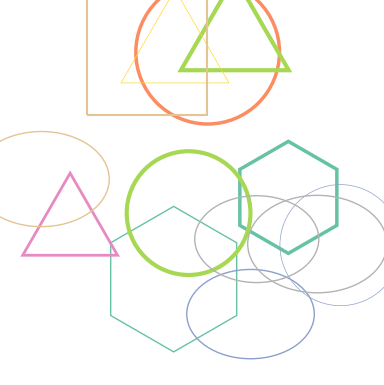[{"shape": "hexagon", "thickness": 1, "radius": 0.94, "center": [0.451, 0.275]}, {"shape": "hexagon", "thickness": 2.5, "radius": 0.73, "center": [0.749, 0.487]}, {"shape": "circle", "thickness": 2.5, "radius": 0.93, "center": [0.539, 0.864]}, {"shape": "circle", "thickness": 0.5, "radius": 0.79, "center": [0.884, 0.363]}, {"shape": "oval", "thickness": 1, "radius": 0.83, "center": [0.651, 0.184]}, {"shape": "triangle", "thickness": 2, "radius": 0.71, "center": [0.182, 0.408]}, {"shape": "triangle", "thickness": 3, "radius": 0.81, "center": [0.61, 0.898]}, {"shape": "circle", "thickness": 3, "radius": 0.8, "center": [0.49, 0.446]}, {"shape": "triangle", "thickness": 0.5, "radius": 0.81, "center": [0.454, 0.866]}, {"shape": "square", "thickness": 1.5, "radius": 0.78, "center": [0.382, 0.858]}, {"shape": "oval", "thickness": 1, "radius": 0.88, "center": [0.107, 0.535]}, {"shape": "oval", "thickness": 1, "radius": 0.9, "center": [0.824, 0.366]}, {"shape": "oval", "thickness": 1, "radius": 0.81, "center": [0.667, 0.379]}]